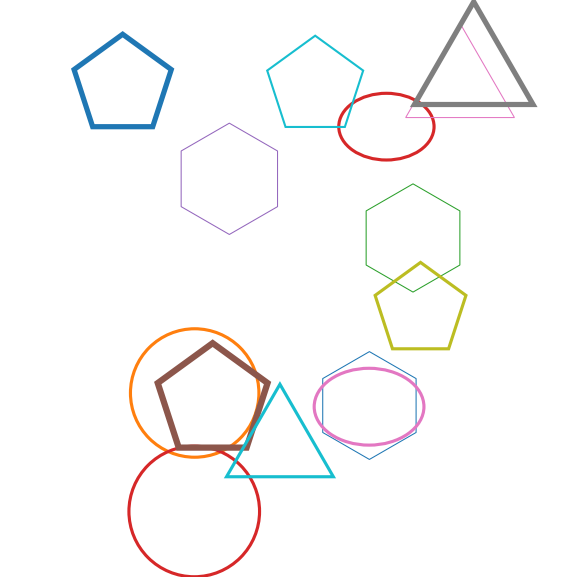[{"shape": "pentagon", "thickness": 2.5, "radius": 0.44, "center": [0.212, 0.851]}, {"shape": "hexagon", "thickness": 0.5, "radius": 0.47, "center": [0.64, 0.297]}, {"shape": "circle", "thickness": 1.5, "radius": 0.56, "center": [0.337, 0.319]}, {"shape": "hexagon", "thickness": 0.5, "radius": 0.47, "center": [0.715, 0.587]}, {"shape": "oval", "thickness": 1.5, "radius": 0.41, "center": [0.669, 0.78]}, {"shape": "circle", "thickness": 1.5, "radius": 0.57, "center": [0.336, 0.114]}, {"shape": "hexagon", "thickness": 0.5, "radius": 0.48, "center": [0.397, 0.689]}, {"shape": "pentagon", "thickness": 3, "radius": 0.5, "center": [0.368, 0.305]}, {"shape": "oval", "thickness": 1.5, "radius": 0.48, "center": [0.639, 0.295]}, {"shape": "triangle", "thickness": 0.5, "radius": 0.54, "center": [0.797, 0.85]}, {"shape": "triangle", "thickness": 2.5, "radius": 0.59, "center": [0.82, 0.877]}, {"shape": "pentagon", "thickness": 1.5, "radius": 0.41, "center": [0.728, 0.462]}, {"shape": "triangle", "thickness": 1.5, "radius": 0.53, "center": [0.485, 0.227]}, {"shape": "pentagon", "thickness": 1, "radius": 0.44, "center": [0.546, 0.85]}]